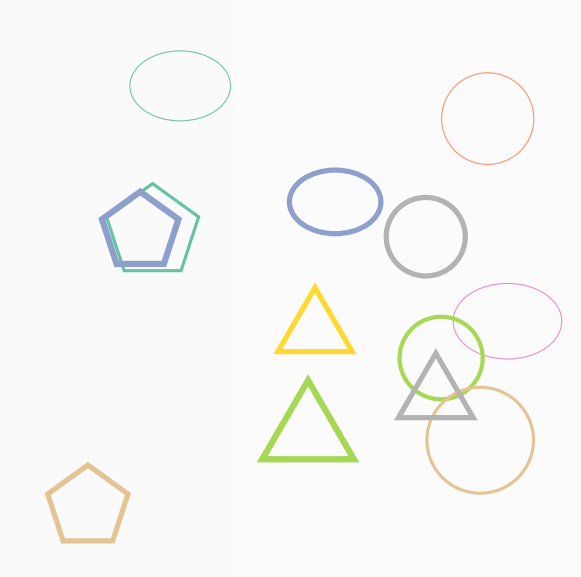[{"shape": "pentagon", "thickness": 1.5, "radius": 0.42, "center": [0.262, 0.598]}, {"shape": "oval", "thickness": 0.5, "radius": 0.43, "center": [0.31, 0.85]}, {"shape": "circle", "thickness": 0.5, "radius": 0.4, "center": [0.839, 0.794]}, {"shape": "oval", "thickness": 2.5, "radius": 0.39, "center": [0.577, 0.65]}, {"shape": "pentagon", "thickness": 3, "radius": 0.35, "center": [0.241, 0.598]}, {"shape": "oval", "thickness": 0.5, "radius": 0.47, "center": [0.873, 0.443]}, {"shape": "circle", "thickness": 2, "radius": 0.36, "center": [0.759, 0.379]}, {"shape": "triangle", "thickness": 3, "radius": 0.46, "center": [0.53, 0.249]}, {"shape": "triangle", "thickness": 2.5, "radius": 0.37, "center": [0.542, 0.427]}, {"shape": "pentagon", "thickness": 2.5, "radius": 0.36, "center": [0.151, 0.121]}, {"shape": "circle", "thickness": 1.5, "radius": 0.46, "center": [0.826, 0.237]}, {"shape": "triangle", "thickness": 2.5, "radius": 0.37, "center": [0.75, 0.313]}, {"shape": "circle", "thickness": 2.5, "radius": 0.34, "center": [0.732, 0.589]}]